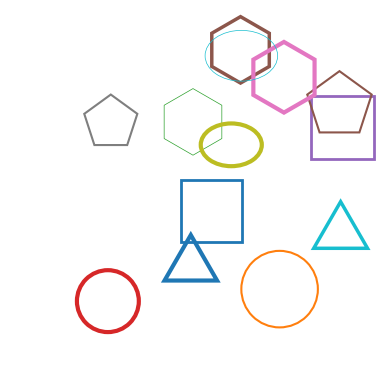[{"shape": "square", "thickness": 2, "radius": 0.4, "center": [0.549, 0.453]}, {"shape": "triangle", "thickness": 3, "radius": 0.39, "center": [0.496, 0.311]}, {"shape": "circle", "thickness": 1.5, "radius": 0.5, "center": [0.726, 0.249]}, {"shape": "hexagon", "thickness": 0.5, "radius": 0.43, "center": [0.501, 0.683]}, {"shape": "circle", "thickness": 3, "radius": 0.4, "center": [0.28, 0.218]}, {"shape": "square", "thickness": 2, "radius": 0.41, "center": [0.889, 0.668]}, {"shape": "hexagon", "thickness": 2.5, "radius": 0.43, "center": [0.625, 0.87]}, {"shape": "pentagon", "thickness": 1.5, "radius": 0.44, "center": [0.882, 0.727]}, {"shape": "hexagon", "thickness": 3, "radius": 0.46, "center": [0.738, 0.799]}, {"shape": "pentagon", "thickness": 1.5, "radius": 0.36, "center": [0.288, 0.682]}, {"shape": "oval", "thickness": 3, "radius": 0.4, "center": [0.601, 0.624]}, {"shape": "triangle", "thickness": 2.5, "radius": 0.4, "center": [0.885, 0.395]}, {"shape": "oval", "thickness": 0.5, "radius": 0.47, "center": [0.627, 0.855]}]